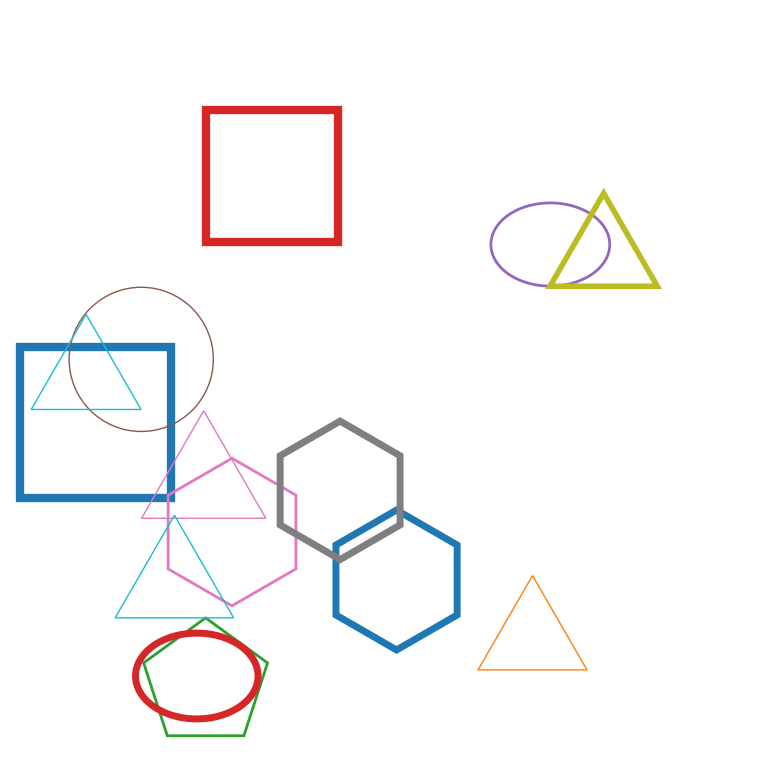[{"shape": "hexagon", "thickness": 2.5, "radius": 0.45, "center": [0.515, 0.247]}, {"shape": "square", "thickness": 3, "radius": 0.49, "center": [0.124, 0.451]}, {"shape": "triangle", "thickness": 0.5, "radius": 0.41, "center": [0.692, 0.171]}, {"shape": "pentagon", "thickness": 1, "radius": 0.42, "center": [0.267, 0.113]}, {"shape": "oval", "thickness": 2.5, "radius": 0.4, "center": [0.256, 0.122]}, {"shape": "square", "thickness": 3, "radius": 0.43, "center": [0.353, 0.772]}, {"shape": "oval", "thickness": 1, "radius": 0.39, "center": [0.715, 0.682]}, {"shape": "circle", "thickness": 0.5, "radius": 0.47, "center": [0.183, 0.533]}, {"shape": "triangle", "thickness": 0.5, "radius": 0.47, "center": [0.265, 0.373]}, {"shape": "hexagon", "thickness": 1, "radius": 0.48, "center": [0.301, 0.309]}, {"shape": "hexagon", "thickness": 2.5, "radius": 0.45, "center": [0.442, 0.363]}, {"shape": "triangle", "thickness": 2, "radius": 0.4, "center": [0.784, 0.669]}, {"shape": "triangle", "thickness": 0.5, "radius": 0.44, "center": [0.227, 0.242]}, {"shape": "triangle", "thickness": 0.5, "radius": 0.41, "center": [0.112, 0.509]}]